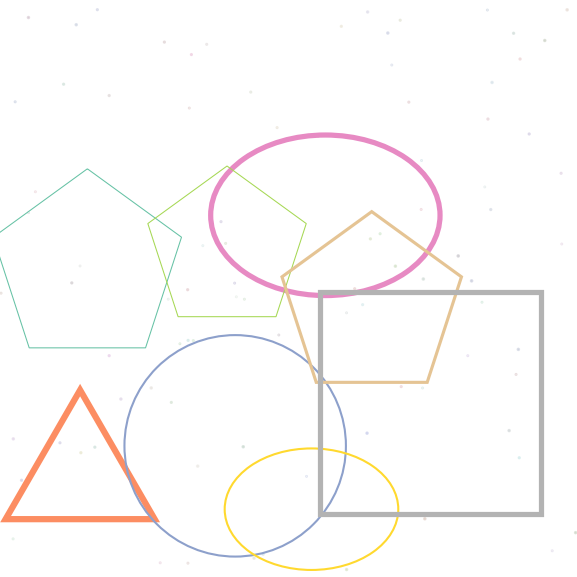[{"shape": "pentagon", "thickness": 0.5, "radius": 0.86, "center": [0.151, 0.535]}, {"shape": "triangle", "thickness": 3, "radius": 0.74, "center": [0.139, 0.175]}, {"shape": "circle", "thickness": 1, "radius": 0.96, "center": [0.407, 0.227]}, {"shape": "oval", "thickness": 2.5, "radius": 0.99, "center": [0.563, 0.626]}, {"shape": "pentagon", "thickness": 0.5, "radius": 0.72, "center": [0.393, 0.567]}, {"shape": "oval", "thickness": 1, "radius": 0.75, "center": [0.539, 0.117]}, {"shape": "pentagon", "thickness": 1.5, "radius": 0.82, "center": [0.644, 0.469]}, {"shape": "square", "thickness": 2.5, "radius": 0.96, "center": [0.745, 0.301]}]